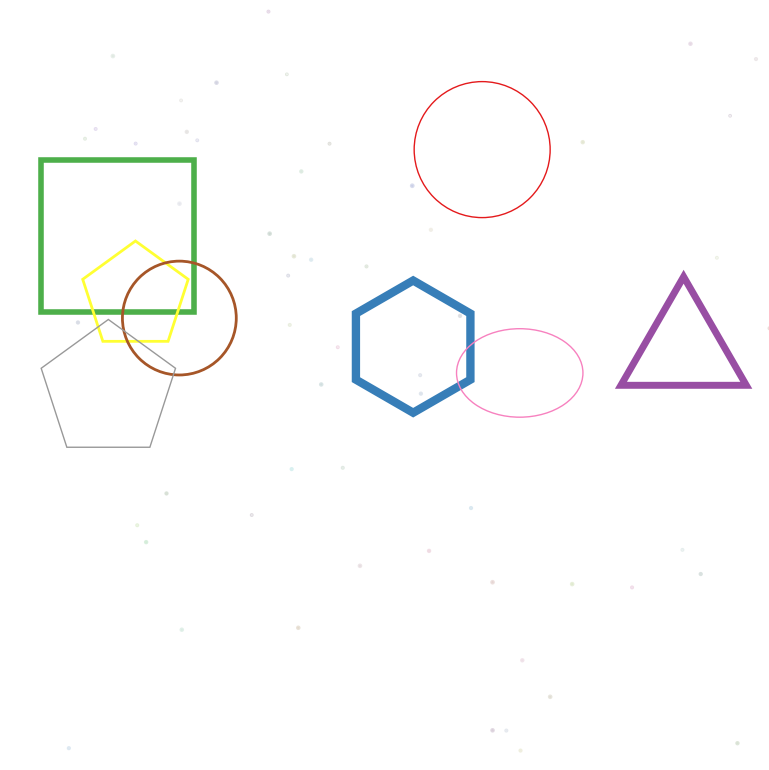[{"shape": "circle", "thickness": 0.5, "radius": 0.44, "center": [0.626, 0.806]}, {"shape": "hexagon", "thickness": 3, "radius": 0.43, "center": [0.537, 0.55]}, {"shape": "square", "thickness": 2, "radius": 0.5, "center": [0.152, 0.694]}, {"shape": "triangle", "thickness": 2.5, "radius": 0.47, "center": [0.888, 0.547]}, {"shape": "pentagon", "thickness": 1, "radius": 0.36, "center": [0.176, 0.615]}, {"shape": "circle", "thickness": 1, "radius": 0.37, "center": [0.233, 0.587]}, {"shape": "oval", "thickness": 0.5, "radius": 0.41, "center": [0.675, 0.516]}, {"shape": "pentagon", "thickness": 0.5, "radius": 0.46, "center": [0.141, 0.493]}]